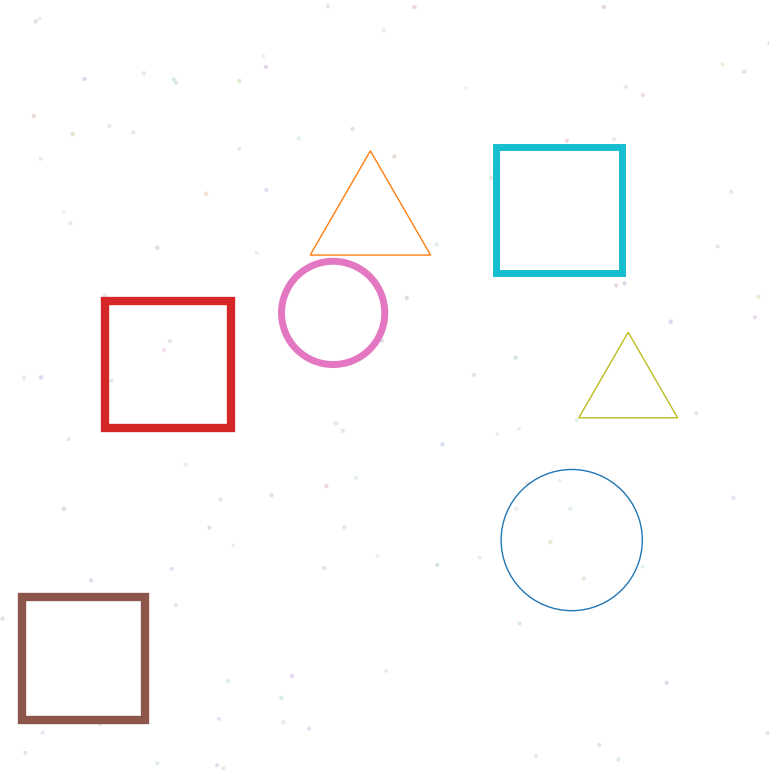[{"shape": "circle", "thickness": 0.5, "radius": 0.46, "center": [0.742, 0.299]}, {"shape": "triangle", "thickness": 0.5, "radius": 0.45, "center": [0.481, 0.714]}, {"shape": "square", "thickness": 3, "radius": 0.41, "center": [0.218, 0.527]}, {"shape": "square", "thickness": 3, "radius": 0.4, "center": [0.108, 0.145]}, {"shape": "circle", "thickness": 2.5, "radius": 0.34, "center": [0.433, 0.594]}, {"shape": "triangle", "thickness": 0.5, "radius": 0.37, "center": [0.816, 0.494]}, {"shape": "square", "thickness": 2.5, "radius": 0.41, "center": [0.726, 0.728]}]